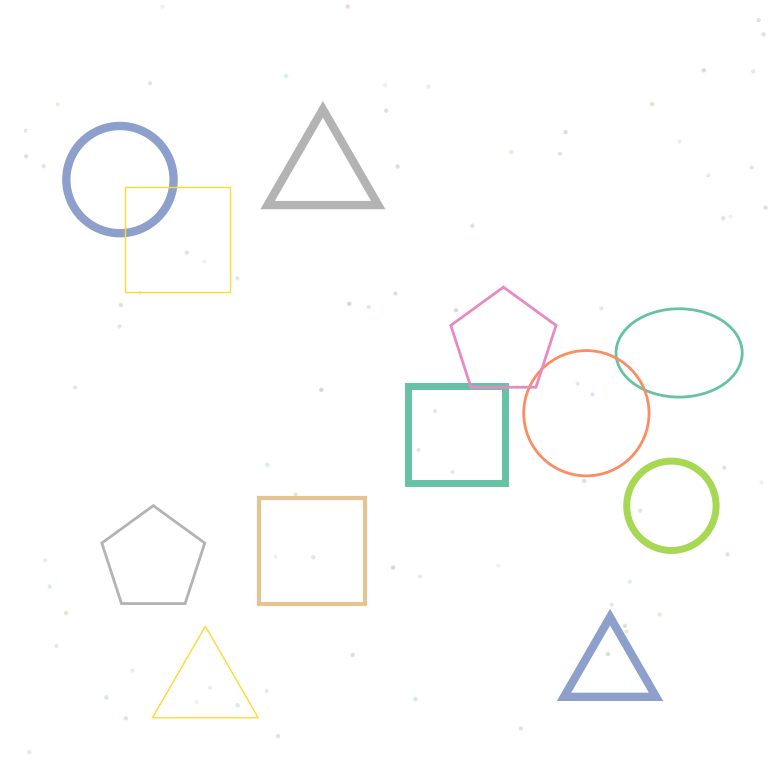[{"shape": "oval", "thickness": 1, "radius": 0.41, "center": [0.882, 0.542]}, {"shape": "square", "thickness": 2.5, "radius": 0.32, "center": [0.593, 0.436]}, {"shape": "circle", "thickness": 1, "radius": 0.41, "center": [0.762, 0.463]}, {"shape": "triangle", "thickness": 3, "radius": 0.35, "center": [0.792, 0.13]}, {"shape": "circle", "thickness": 3, "radius": 0.35, "center": [0.156, 0.767]}, {"shape": "pentagon", "thickness": 1, "radius": 0.36, "center": [0.654, 0.555]}, {"shape": "circle", "thickness": 2.5, "radius": 0.29, "center": [0.872, 0.343]}, {"shape": "triangle", "thickness": 0.5, "radius": 0.4, "center": [0.267, 0.107]}, {"shape": "square", "thickness": 0.5, "radius": 0.34, "center": [0.23, 0.689]}, {"shape": "square", "thickness": 1.5, "radius": 0.34, "center": [0.405, 0.284]}, {"shape": "triangle", "thickness": 3, "radius": 0.41, "center": [0.419, 0.775]}, {"shape": "pentagon", "thickness": 1, "radius": 0.35, "center": [0.199, 0.273]}]